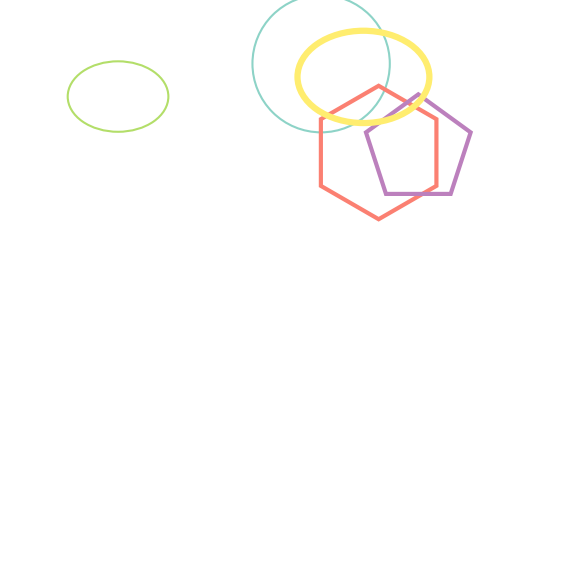[{"shape": "circle", "thickness": 1, "radius": 0.59, "center": [0.556, 0.889]}, {"shape": "hexagon", "thickness": 2, "radius": 0.58, "center": [0.656, 0.735]}, {"shape": "oval", "thickness": 1, "radius": 0.44, "center": [0.204, 0.832]}, {"shape": "pentagon", "thickness": 2, "radius": 0.48, "center": [0.724, 0.74]}, {"shape": "oval", "thickness": 3, "radius": 0.57, "center": [0.629, 0.866]}]